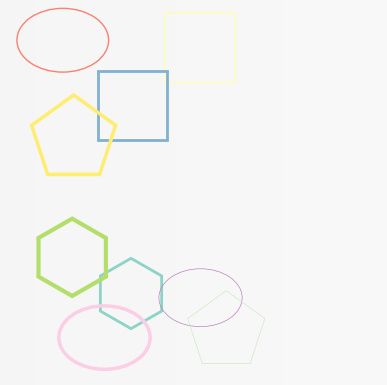[{"shape": "hexagon", "thickness": 2, "radius": 0.46, "center": [0.338, 0.238]}, {"shape": "square", "thickness": 1, "radius": 0.46, "center": [0.516, 0.878]}, {"shape": "oval", "thickness": 1, "radius": 0.59, "center": [0.162, 0.896]}, {"shape": "square", "thickness": 2, "radius": 0.45, "center": [0.341, 0.727]}, {"shape": "hexagon", "thickness": 3, "radius": 0.5, "center": [0.186, 0.332]}, {"shape": "oval", "thickness": 2.5, "radius": 0.59, "center": [0.27, 0.123]}, {"shape": "oval", "thickness": 0.5, "radius": 0.54, "center": [0.517, 0.227]}, {"shape": "pentagon", "thickness": 0.5, "radius": 0.52, "center": [0.584, 0.14]}, {"shape": "pentagon", "thickness": 2.5, "radius": 0.57, "center": [0.19, 0.639]}]